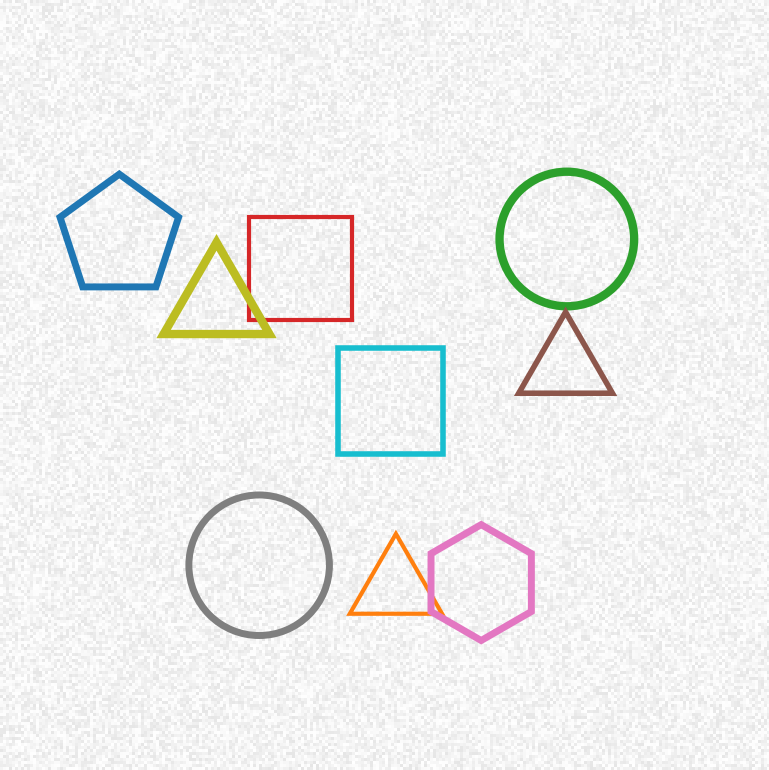[{"shape": "pentagon", "thickness": 2.5, "radius": 0.4, "center": [0.155, 0.693]}, {"shape": "triangle", "thickness": 1.5, "radius": 0.35, "center": [0.514, 0.238]}, {"shape": "circle", "thickness": 3, "radius": 0.44, "center": [0.736, 0.69]}, {"shape": "square", "thickness": 1.5, "radius": 0.33, "center": [0.391, 0.651]}, {"shape": "triangle", "thickness": 2, "radius": 0.35, "center": [0.735, 0.524]}, {"shape": "hexagon", "thickness": 2.5, "radius": 0.38, "center": [0.625, 0.243]}, {"shape": "circle", "thickness": 2.5, "radius": 0.46, "center": [0.337, 0.266]}, {"shape": "triangle", "thickness": 3, "radius": 0.4, "center": [0.281, 0.606]}, {"shape": "square", "thickness": 2, "radius": 0.34, "center": [0.507, 0.479]}]